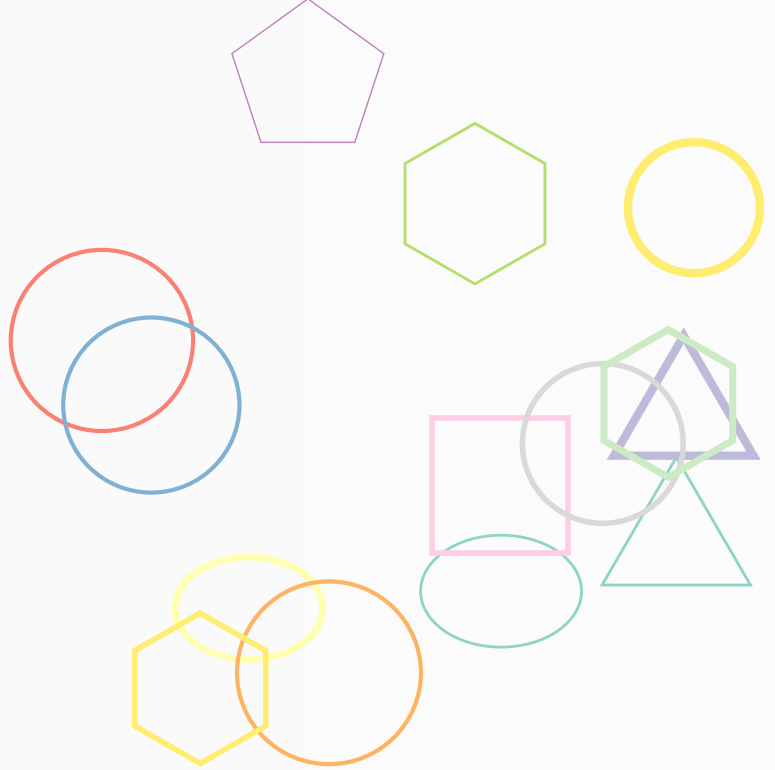[{"shape": "triangle", "thickness": 1, "radius": 0.55, "center": [0.873, 0.296]}, {"shape": "oval", "thickness": 1, "radius": 0.52, "center": [0.647, 0.232]}, {"shape": "oval", "thickness": 2.5, "radius": 0.48, "center": [0.321, 0.21]}, {"shape": "triangle", "thickness": 3, "radius": 0.52, "center": [0.882, 0.46]}, {"shape": "circle", "thickness": 1.5, "radius": 0.59, "center": [0.132, 0.558]}, {"shape": "circle", "thickness": 1.5, "radius": 0.57, "center": [0.195, 0.474]}, {"shape": "circle", "thickness": 1.5, "radius": 0.59, "center": [0.424, 0.126]}, {"shape": "hexagon", "thickness": 1, "radius": 0.52, "center": [0.613, 0.736]}, {"shape": "square", "thickness": 2, "radius": 0.44, "center": [0.645, 0.369]}, {"shape": "circle", "thickness": 2, "radius": 0.52, "center": [0.778, 0.424]}, {"shape": "pentagon", "thickness": 0.5, "radius": 0.52, "center": [0.397, 0.898]}, {"shape": "hexagon", "thickness": 2.5, "radius": 0.48, "center": [0.862, 0.476]}, {"shape": "hexagon", "thickness": 2, "radius": 0.49, "center": [0.258, 0.106]}, {"shape": "circle", "thickness": 3, "radius": 0.43, "center": [0.895, 0.73]}]